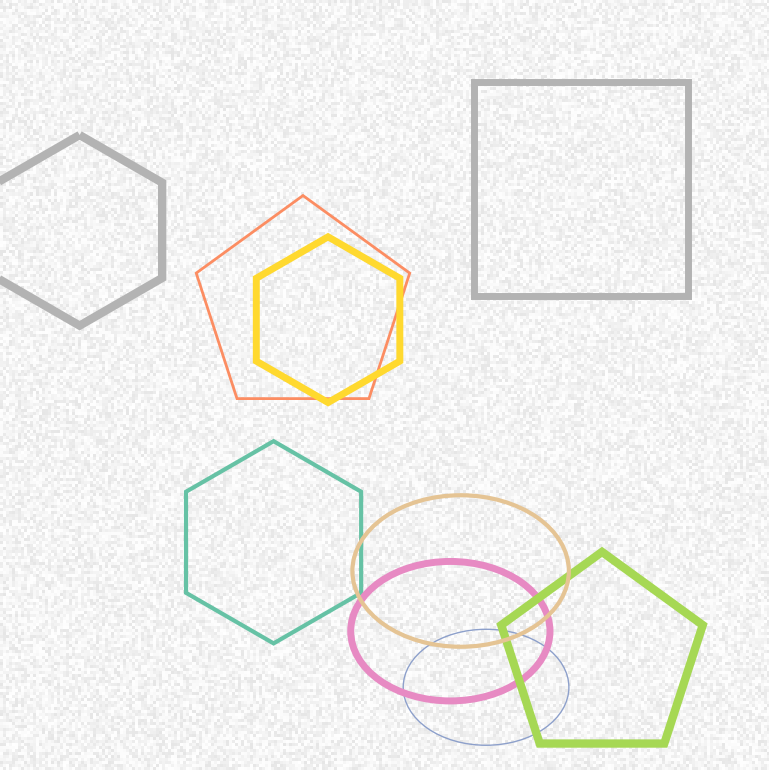[{"shape": "hexagon", "thickness": 1.5, "radius": 0.66, "center": [0.355, 0.296]}, {"shape": "pentagon", "thickness": 1, "radius": 0.73, "center": [0.393, 0.6]}, {"shape": "oval", "thickness": 0.5, "radius": 0.54, "center": [0.631, 0.107]}, {"shape": "oval", "thickness": 2.5, "radius": 0.65, "center": [0.585, 0.18]}, {"shape": "pentagon", "thickness": 3, "radius": 0.69, "center": [0.782, 0.146]}, {"shape": "hexagon", "thickness": 2.5, "radius": 0.54, "center": [0.426, 0.585]}, {"shape": "oval", "thickness": 1.5, "radius": 0.7, "center": [0.598, 0.258]}, {"shape": "square", "thickness": 2.5, "radius": 0.69, "center": [0.755, 0.755]}, {"shape": "hexagon", "thickness": 3, "radius": 0.62, "center": [0.103, 0.701]}]